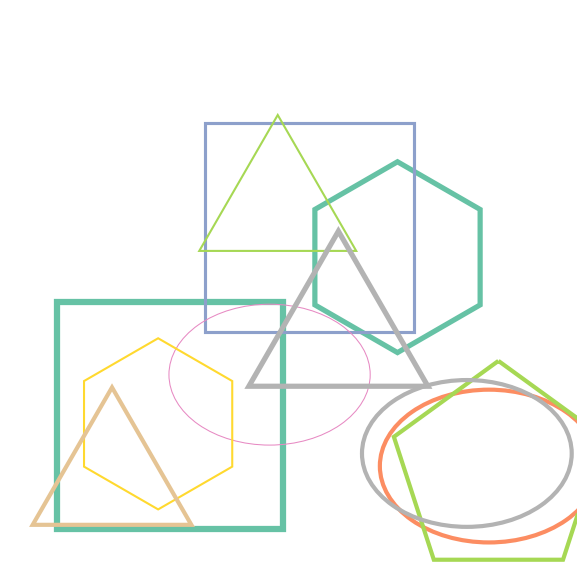[{"shape": "square", "thickness": 3, "radius": 0.98, "center": [0.295, 0.28]}, {"shape": "hexagon", "thickness": 2.5, "radius": 0.83, "center": [0.688, 0.554]}, {"shape": "oval", "thickness": 2, "radius": 0.94, "center": [0.847, 0.192]}, {"shape": "square", "thickness": 1.5, "radius": 0.9, "center": [0.536, 0.605]}, {"shape": "oval", "thickness": 0.5, "radius": 0.87, "center": [0.467, 0.35]}, {"shape": "pentagon", "thickness": 2, "radius": 0.95, "center": [0.863, 0.184]}, {"shape": "triangle", "thickness": 1, "radius": 0.78, "center": [0.481, 0.643]}, {"shape": "hexagon", "thickness": 1, "radius": 0.74, "center": [0.274, 0.265]}, {"shape": "triangle", "thickness": 2, "radius": 0.79, "center": [0.194, 0.17]}, {"shape": "oval", "thickness": 2, "radius": 0.91, "center": [0.808, 0.214]}, {"shape": "triangle", "thickness": 2.5, "radius": 0.89, "center": [0.586, 0.42]}]